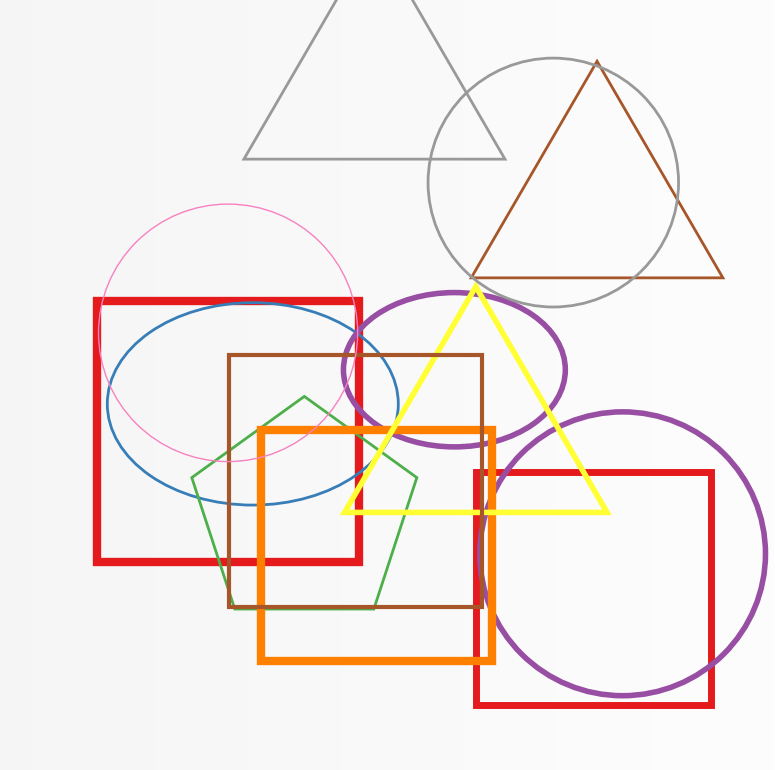[{"shape": "square", "thickness": 3, "radius": 0.85, "center": [0.294, 0.439]}, {"shape": "square", "thickness": 2.5, "radius": 0.76, "center": [0.766, 0.236]}, {"shape": "oval", "thickness": 1, "radius": 0.94, "center": [0.326, 0.475]}, {"shape": "pentagon", "thickness": 1, "radius": 0.76, "center": [0.393, 0.333]}, {"shape": "oval", "thickness": 2, "radius": 0.72, "center": [0.586, 0.52]}, {"shape": "circle", "thickness": 2, "radius": 0.92, "center": [0.803, 0.281]}, {"shape": "square", "thickness": 3, "radius": 0.75, "center": [0.486, 0.292]}, {"shape": "triangle", "thickness": 2, "radius": 0.98, "center": [0.614, 0.432]}, {"shape": "triangle", "thickness": 1, "radius": 0.94, "center": [0.77, 0.733]}, {"shape": "square", "thickness": 1.5, "radius": 0.82, "center": [0.459, 0.375]}, {"shape": "circle", "thickness": 0.5, "radius": 0.84, "center": [0.294, 0.568]}, {"shape": "circle", "thickness": 1, "radius": 0.81, "center": [0.714, 0.763]}, {"shape": "triangle", "thickness": 1, "radius": 0.97, "center": [0.483, 0.891]}]